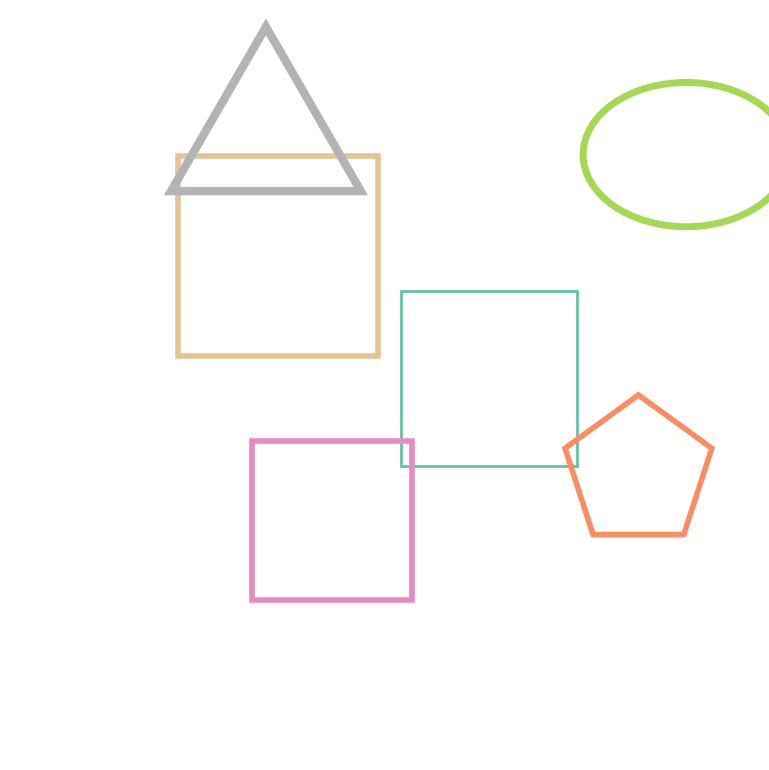[{"shape": "square", "thickness": 1, "radius": 0.57, "center": [0.636, 0.508]}, {"shape": "pentagon", "thickness": 2, "radius": 0.5, "center": [0.829, 0.387]}, {"shape": "square", "thickness": 2, "radius": 0.52, "center": [0.431, 0.324]}, {"shape": "oval", "thickness": 2.5, "radius": 0.67, "center": [0.891, 0.799]}, {"shape": "square", "thickness": 2, "radius": 0.65, "center": [0.361, 0.668]}, {"shape": "triangle", "thickness": 3, "radius": 0.71, "center": [0.345, 0.823]}]